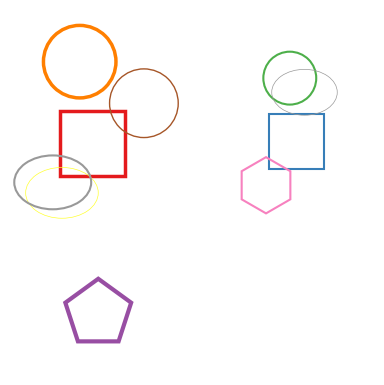[{"shape": "square", "thickness": 2.5, "radius": 0.42, "center": [0.241, 0.628]}, {"shape": "square", "thickness": 1.5, "radius": 0.36, "center": [0.77, 0.633]}, {"shape": "circle", "thickness": 1.5, "radius": 0.34, "center": [0.753, 0.797]}, {"shape": "pentagon", "thickness": 3, "radius": 0.45, "center": [0.255, 0.186]}, {"shape": "circle", "thickness": 2.5, "radius": 0.47, "center": [0.207, 0.84]}, {"shape": "oval", "thickness": 0.5, "radius": 0.47, "center": [0.161, 0.499]}, {"shape": "circle", "thickness": 1, "radius": 0.45, "center": [0.374, 0.732]}, {"shape": "hexagon", "thickness": 1.5, "radius": 0.37, "center": [0.691, 0.519]}, {"shape": "oval", "thickness": 0.5, "radius": 0.43, "center": [0.791, 0.76]}, {"shape": "oval", "thickness": 1.5, "radius": 0.5, "center": [0.137, 0.526]}]